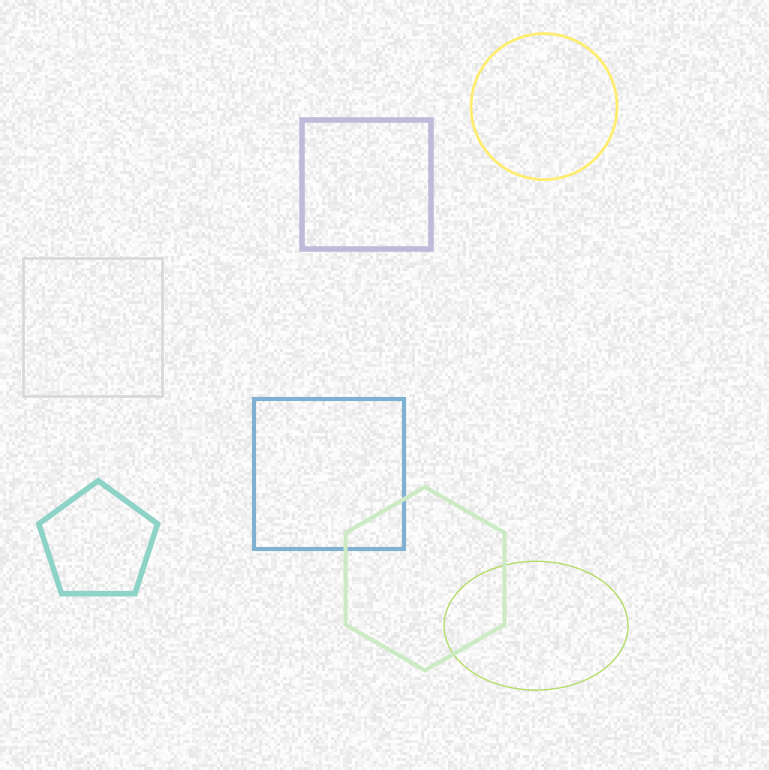[{"shape": "pentagon", "thickness": 2, "radius": 0.41, "center": [0.128, 0.295]}, {"shape": "square", "thickness": 2, "radius": 0.42, "center": [0.476, 0.76]}, {"shape": "square", "thickness": 1.5, "radius": 0.49, "center": [0.427, 0.384]}, {"shape": "oval", "thickness": 0.5, "radius": 0.6, "center": [0.696, 0.187]}, {"shape": "square", "thickness": 1, "radius": 0.45, "center": [0.12, 0.575]}, {"shape": "hexagon", "thickness": 1.5, "radius": 0.6, "center": [0.552, 0.248]}, {"shape": "circle", "thickness": 1, "radius": 0.47, "center": [0.707, 0.862]}]